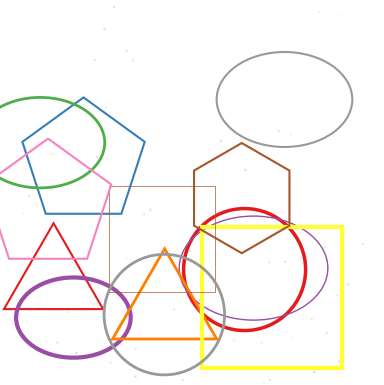[{"shape": "triangle", "thickness": 1.5, "radius": 0.74, "center": [0.139, 0.271]}, {"shape": "circle", "thickness": 2.5, "radius": 0.79, "center": [0.635, 0.3]}, {"shape": "pentagon", "thickness": 1.5, "radius": 0.84, "center": [0.217, 0.58]}, {"shape": "oval", "thickness": 2, "radius": 0.84, "center": [0.104, 0.629]}, {"shape": "oval", "thickness": 3, "radius": 0.74, "center": [0.191, 0.175]}, {"shape": "oval", "thickness": 1, "radius": 0.96, "center": [0.659, 0.304]}, {"shape": "triangle", "thickness": 2, "radius": 0.78, "center": [0.428, 0.198]}, {"shape": "square", "thickness": 3, "radius": 0.91, "center": [0.706, 0.227]}, {"shape": "square", "thickness": 0.5, "radius": 0.69, "center": [0.421, 0.38]}, {"shape": "hexagon", "thickness": 1.5, "radius": 0.72, "center": [0.628, 0.485]}, {"shape": "pentagon", "thickness": 1.5, "radius": 0.86, "center": [0.125, 0.467]}, {"shape": "circle", "thickness": 2, "radius": 0.78, "center": [0.427, 0.183]}, {"shape": "oval", "thickness": 1.5, "radius": 0.88, "center": [0.739, 0.742]}]